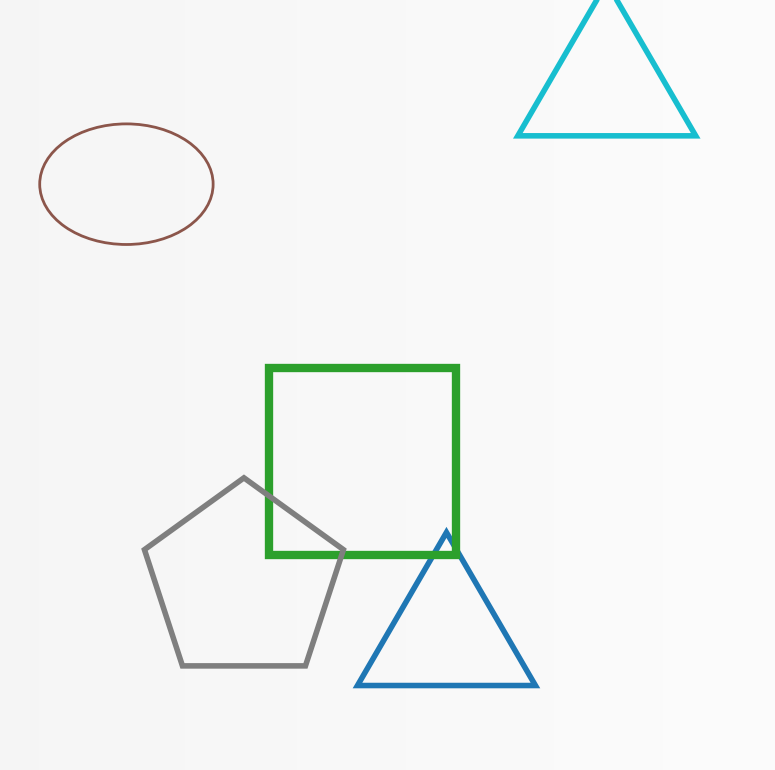[{"shape": "triangle", "thickness": 2, "radius": 0.66, "center": [0.576, 0.176]}, {"shape": "square", "thickness": 3, "radius": 0.6, "center": [0.467, 0.401]}, {"shape": "oval", "thickness": 1, "radius": 0.56, "center": [0.163, 0.761]}, {"shape": "pentagon", "thickness": 2, "radius": 0.68, "center": [0.315, 0.244]}, {"shape": "triangle", "thickness": 2, "radius": 0.66, "center": [0.783, 0.89]}]